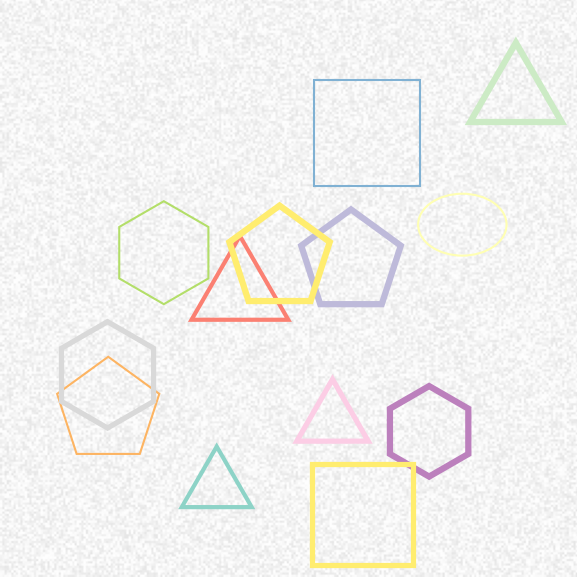[{"shape": "triangle", "thickness": 2, "radius": 0.35, "center": [0.375, 0.156]}, {"shape": "oval", "thickness": 1, "radius": 0.38, "center": [0.801, 0.61]}, {"shape": "pentagon", "thickness": 3, "radius": 0.45, "center": [0.608, 0.546]}, {"shape": "triangle", "thickness": 2, "radius": 0.48, "center": [0.415, 0.494]}, {"shape": "square", "thickness": 1, "radius": 0.46, "center": [0.636, 0.769]}, {"shape": "pentagon", "thickness": 1, "radius": 0.47, "center": [0.187, 0.288]}, {"shape": "hexagon", "thickness": 1, "radius": 0.45, "center": [0.284, 0.562]}, {"shape": "triangle", "thickness": 2.5, "radius": 0.36, "center": [0.576, 0.271]}, {"shape": "hexagon", "thickness": 2.5, "radius": 0.46, "center": [0.186, 0.35]}, {"shape": "hexagon", "thickness": 3, "radius": 0.39, "center": [0.743, 0.252]}, {"shape": "triangle", "thickness": 3, "radius": 0.46, "center": [0.893, 0.834]}, {"shape": "square", "thickness": 2.5, "radius": 0.44, "center": [0.627, 0.108]}, {"shape": "pentagon", "thickness": 3, "radius": 0.46, "center": [0.484, 0.552]}]